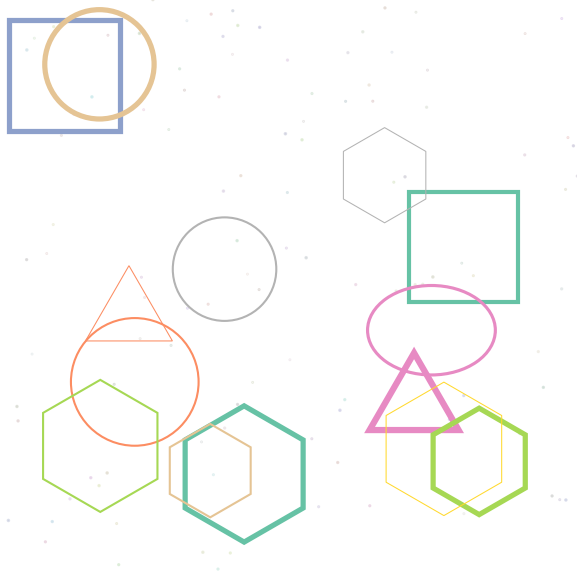[{"shape": "square", "thickness": 2, "radius": 0.47, "center": [0.803, 0.571]}, {"shape": "hexagon", "thickness": 2.5, "radius": 0.59, "center": [0.423, 0.178]}, {"shape": "triangle", "thickness": 0.5, "radius": 0.43, "center": [0.223, 0.452]}, {"shape": "circle", "thickness": 1, "radius": 0.55, "center": [0.233, 0.338]}, {"shape": "square", "thickness": 2.5, "radius": 0.48, "center": [0.112, 0.869]}, {"shape": "oval", "thickness": 1.5, "radius": 0.55, "center": [0.747, 0.427]}, {"shape": "triangle", "thickness": 3, "radius": 0.45, "center": [0.717, 0.299]}, {"shape": "hexagon", "thickness": 1, "radius": 0.57, "center": [0.174, 0.227]}, {"shape": "hexagon", "thickness": 2.5, "radius": 0.46, "center": [0.83, 0.2]}, {"shape": "hexagon", "thickness": 0.5, "radius": 0.58, "center": [0.769, 0.222]}, {"shape": "hexagon", "thickness": 1, "radius": 0.4, "center": [0.364, 0.184]}, {"shape": "circle", "thickness": 2.5, "radius": 0.47, "center": [0.172, 0.888]}, {"shape": "circle", "thickness": 1, "radius": 0.45, "center": [0.389, 0.533]}, {"shape": "hexagon", "thickness": 0.5, "radius": 0.41, "center": [0.666, 0.696]}]